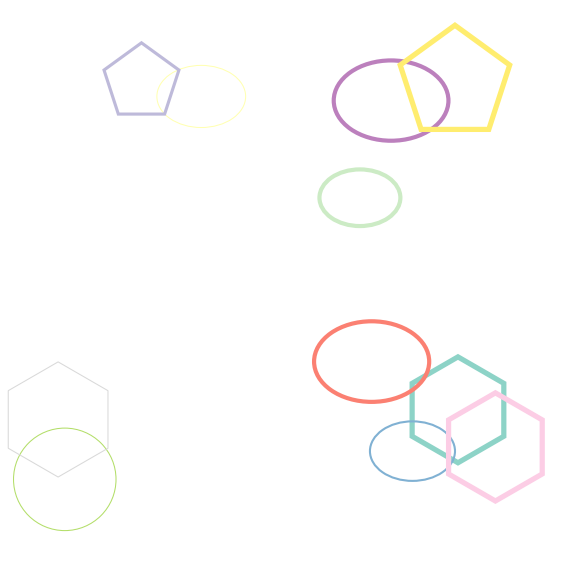[{"shape": "hexagon", "thickness": 2.5, "radius": 0.46, "center": [0.793, 0.289]}, {"shape": "oval", "thickness": 0.5, "radius": 0.38, "center": [0.349, 0.832]}, {"shape": "pentagon", "thickness": 1.5, "radius": 0.34, "center": [0.245, 0.857]}, {"shape": "oval", "thickness": 2, "radius": 0.5, "center": [0.644, 0.373]}, {"shape": "oval", "thickness": 1, "radius": 0.37, "center": [0.714, 0.218]}, {"shape": "circle", "thickness": 0.5, "radius": 0.44, "center": [0.112, 0.169]}, {"shape": "hexagon", "thickness": 2.5, "radius": 0.47, "center": [0.858, 0.225]}, {"shape": "hexagon", "thickness": 0.5, "radius": 0.5, "center": [0.101, 0.273]}, {"shape": "oval", "thickness": 2, "radius": 0.5, "center": [0.677, 0.825]}, {"shape": "oval", "thickness": 2, "radius": 0.35, "center": [0.623, 0.657]}, {"shape": "pentagon", "thickness": 2.5, "radius": 0.5, "center": [0.788, 0.856]}]